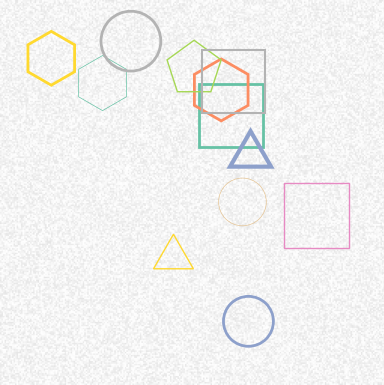[{"shape": "square", "thickness": 2, "radius": 0.41, "center": [0.6, 0.7]}, {"shape": "hexagon", "thickness": 0.5, "radius": 0.36, "center": [0.266, 0.784]}, {"shape": "hexagon", "thickness": 2, "radius": 0.4, "center": [0.575, 0.766]}, {"shape": "circle", "thickness": 2, "radius": 0.32, "center": [0.645, 0.165]}, {"shape": "triangle", "thickness": 3, "radius": 0.31, "center": [0.651, 0.598]}, {"shape": "square", "thickness": 1, "radius": 0.42, "center": [0.823, 0.44]}, {"shape": "pentagon", "thickness": 1, "radius": 0.37, "center": [0.504, 0.822]}, {"shape": "triangle", "thickness": 1, "radius": 0.3, "center": [0.451, 0.332]}, {"shape": "hexagon", "thickness": 2, "radius": 0.35, "center": [0.133, 0.849]}, {"shape": "circle", "thickness": 0.5, "radius": 0.31, "center": [0.63, 0.476]}, {"shape": "circle", "thickness": 2, "radius": 0.39, "center": [0.34, 0.893]}, {"shape": "square", "thickness": 1.5, "radius": 0.41, "center": [0.606, 0.789]}]